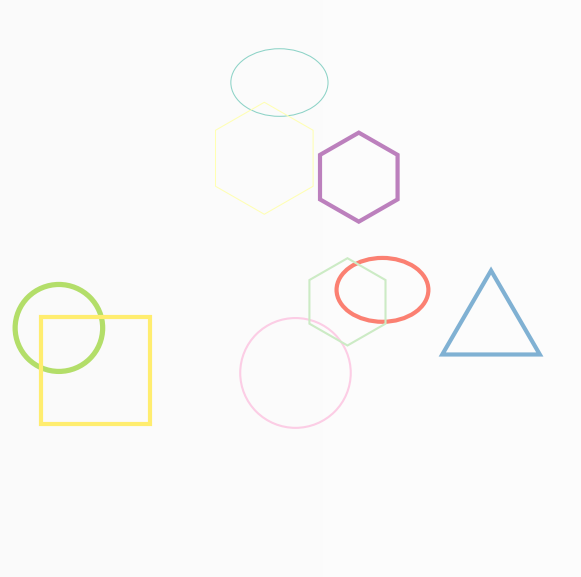[{"shape": "oval", "thickness": 0.5, "radius": 0.42, "center": [0.481, 0.856]}, {"shape": "hexagon", "thickness": 0.5, "radius": 0.48, "center": [0.455, 0.725]}, {"shape": "oval", "thickness": 2, "radius": 0.4, "center": [0.658, 0.497]}, {"shape": "triangle", "thickness": 2, "radius": 0.48, "center": [0.845, 0.434]}, {"shape": "circle", "thickness": 2.5, "radius": 0.38, "center": [0.101, 0.431]}, {"shape": "circle", "thickness": 1, "radius": 0.48, "center": [0.508, 0.353]}, {"shape": "hexagon", "thickness": 2, "radius": 0.39, "center": [0.617, 0.692]}, {"shape": "hexagon", "thickness": 1, "radius": 0.38, "center": [0.598, 0.476]}, {"shape": "square", "thickness": 2, "radius": 0.47, "center": [0.164, 0.358]}]